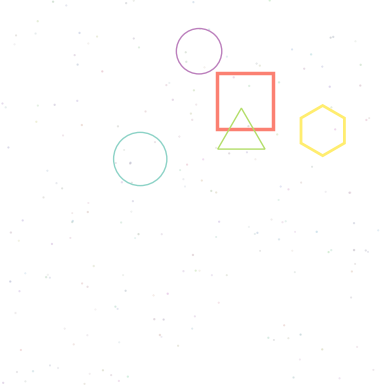[{"shape": "circle", "thickness": 1, "radius": 0.35, "center": [0.364, 0.587]}, {"shape": "square", "thickness": 2.5, "radius": 0.36, "center": [0.636, 0.738]}, {"shape": "triangle", "thickness": 1, "radius": 0.35, "center": [0.627, 0.648]}, {"shape": "circle", "thickness": 1, "radius": 0.29, "center": [0.517, 0.867]}, {"shape": "hexagon", "thickness": 2, "radius": 0.33, "center": [0.838, 0.661]}]